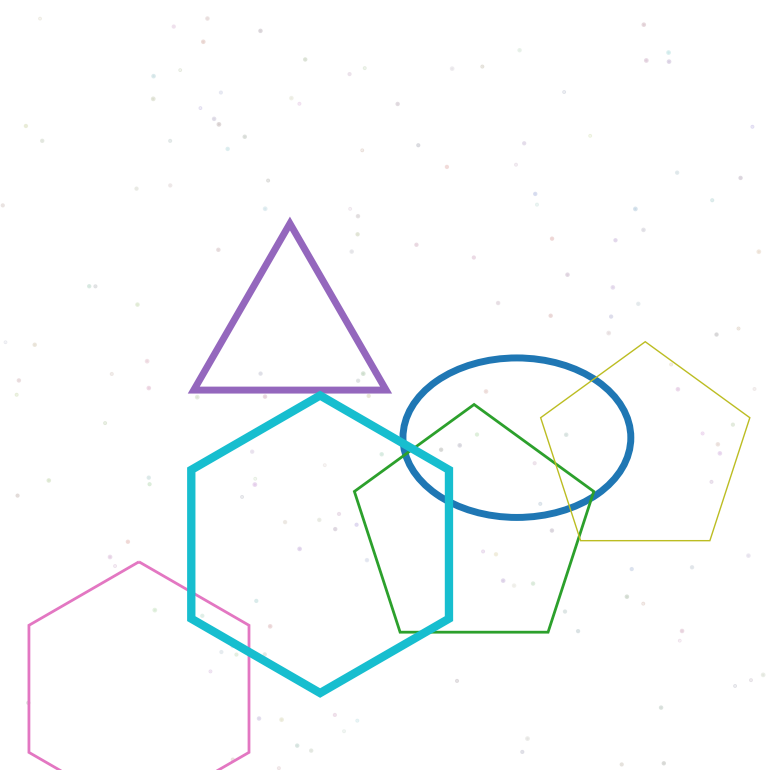[{"shape": "oval", "thickness": 2.5, "radius": 0.74, "center": [0.671, 0.432]}, {"shape": "pentagon", "thickness": 1, "radius": 0.82, "center": [0.616, 0.311]}, {"shape": "triangle", "thickness": 2.5, "radius": 0.72, "center": [0.377, 0.565]}, {"shape": "hexagon", "thickness": 1, "radius": 0.83, "center": [0.18, 0.105]}, {"shape": "pentagon", "thickness": 0.5, "radius": 0.71, "center": [0.838, 0.413]}, {"shape": "hexagon", "thickness": 3, "radius": 0.97, "center": [0.416, 0.293]}]